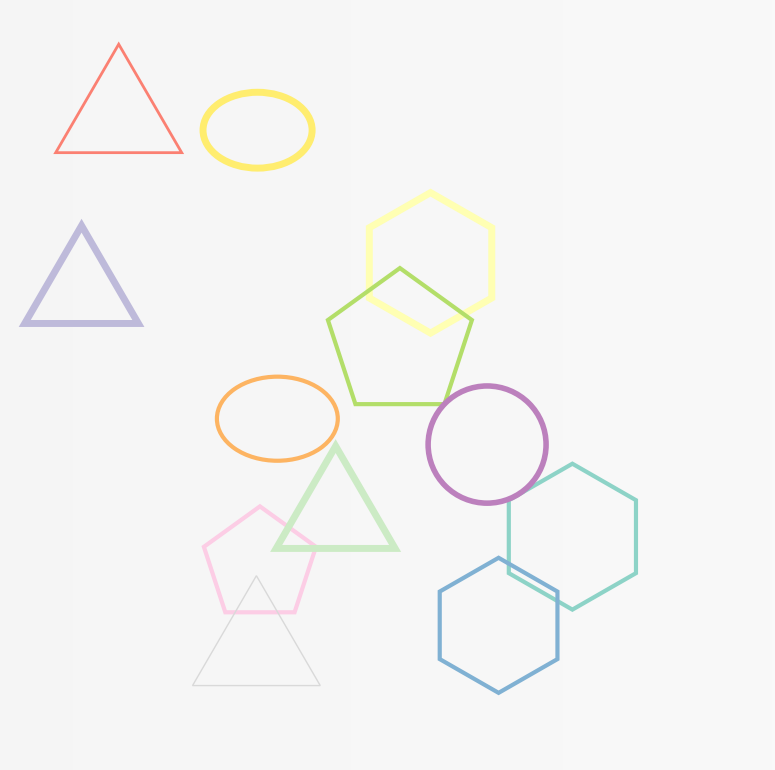[{"shape": "hexagon", "thickness": 1.5, "radius": 0.47, "center": [0.739, 0.303]}, {"shape": "hexagon", "thickness": 2.5, "radius": 0.46, "center": [0.556, 0.659]}, {"shape": "triangle", "thickness": 2.5, "radius": 0.42, "center": [0.105, 0.622]}, {"shape": "triangle", "thickness": 1, "radius": 0.47, "center": [0.153, 0.849]}, {"shape": "hexagon", "thickness": 1.5, "radius": 0.44, "center": [0.643, 0.188]}, {"shape": "oval", "thickness": 1.5, "radius": 0.39, "center": [0.358, 0.456]}, {"shape": "pentagon", "thickness": 1.5, "radius": 0.49, "center": [0.516, 0.554]}, {"shape": "pentagon", "thickness": 1.5, "radius": 0.38, "center": [0.335, 0.266]}, {"shape": "triangle", "thickness": 0.5, "radius": 0.48, "center": [0.331, 0.157]}, {"shape": "circle", "thickness": 2, "radius": 0.38, "center": [0.629, 0.423]}, {"shape": "triangle", "thickness": 2.5, "radius": 0.44, "center": [0.433, 0.332]}, {"shape": "oval", "thickness": 2.5, "radius": 0.35, "center": [0.332, 0.831]}]